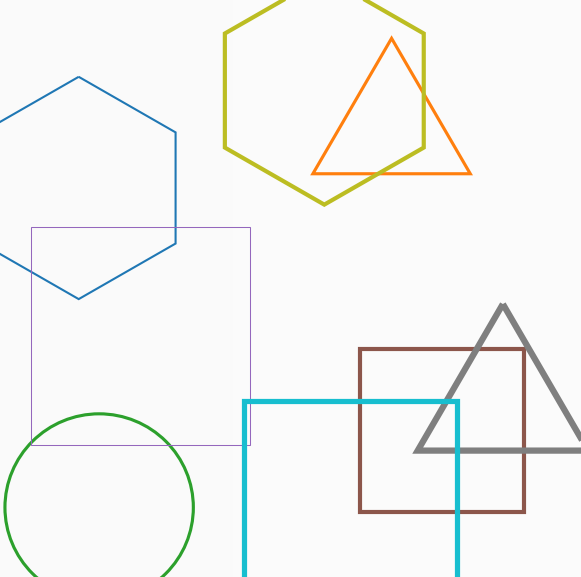[{"shape": "hexagon", "thickness": 1, "radius": 0.96, "center": [0.135, 0.674]}, {"shape": "triangle", "thickness": 1.5, "radius": 0.78, "center": [0.674, 0.776]}, {"shape": "circle", "thickness": 1.5, "radius": 0.81, "center": [0.171, 0.12]}, {"shape": "square", "thickness": 0.5, "radius": 0.94, "center": [0.242, 0.417]}, {"shape": "square", "thickness": 2, "radius": 0.71, "center": [0.761, 0.254]}, {"shape": "triangle", "thickness": 3, "radius": 0.85, "center": [0.865, 0.303]}, {"shape": "hexagon", "thickness": 2, "radius": 0.99, "center": [0.558, 0.842]}, {"shape": "square", "thickness": 2.5, "radius": 0.91, "center": [0.603, 0.122]}]